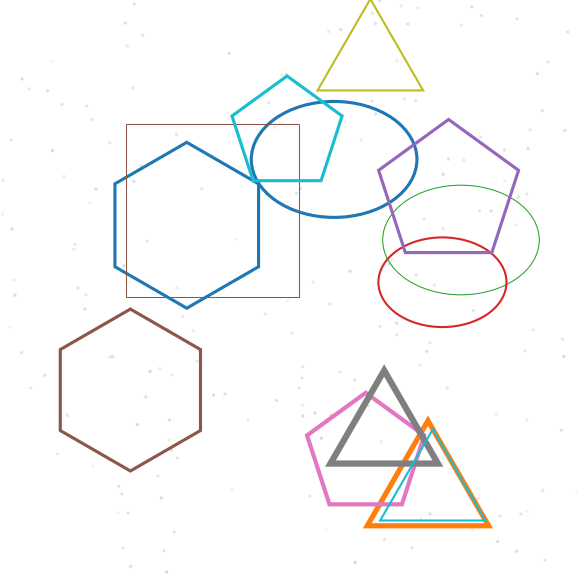[{"shape": "oval", "thickness": 1.5, "radius": 0.72, "center": [0.579, 0.723]}, {"shape": "hexagon", "thickness": 1.5, "radius": 0.72, "center": [0.323, 0.609]}, {"shape": "triangle", "thickness": 2.5, "radius": 0.61, "center": [0.741, 0.149]}, {"shape": "oval", "thickness": 0.5, "radius": 0.68, "center": [0.798, 0.584]}, {"shape": "oval", "thickness": 1, "radius": 0.55, "center": [0.766, 0.51]}, {"shape": "pentagon", "thickness": 1.5, "radius": 0.64, "center": [0.777, 0.665]}, {"shape": "square", "thickness": 0.5, "radius": 0.75, "center": [0.368, 0.634]}, {"shape": "hexagon", "thickness": 1.5, "radius": 0.7, "center": [0.226, 0.324]}, {"shape": "pentagon", "thickness": 2, "radius": 0.53, "center": [0.633, 0.212]}, {"shape": "triangle", "thickness": 3, "radius": 0.54, "center": [0.665, 0.25]}, {"shape": "triangle", "thickness": 1, "radius": 0.53, "center": [0.641, 0.895]}, {"shape": "pentagon", "thickness": 1.5, "radius": 0.5, "center": [0.497, 0.767]}, {"shape": "triangle", "thickness": 1, "radius": 0.53, "center": [0.749, 0.15]}]